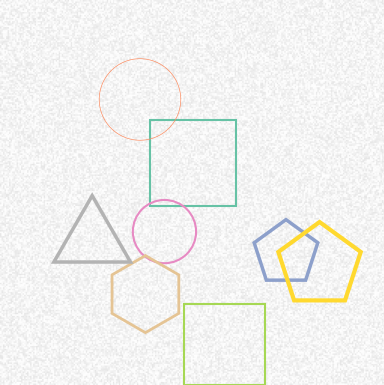[{"shape": "square", "thickness": 1.5, "radius": 0.56, "center": [0.502, 0.577]}, {"shape": "circle", "thickness": 0.5, "radius": 0.53, "center": [0.364, 0.742]}, {"shape": "pentagon", "thickness": 2.5, "radius": 0.43, "center": [0.743, 0.343]}, {"shape": "circle", "thickness": 1.5, "radius": 0.41, "center": [0.427, 0.398]}, {"shape": "square", "thickness": 1.5, "radius": 0.53, "center": [0.583, 0.104]}, {"shape": "pentagon", "thickness": 3, "radius": 0.56, "center": [0.83, 0.311]}, {"shape": "hexagon", "thickness": 2, "radius": 0.5, "center": [0.378, 0.236]}, {"shape": "triangle", "thickness": 2.5, "radius": 0.57, "center": [0.239, 0.377]}]